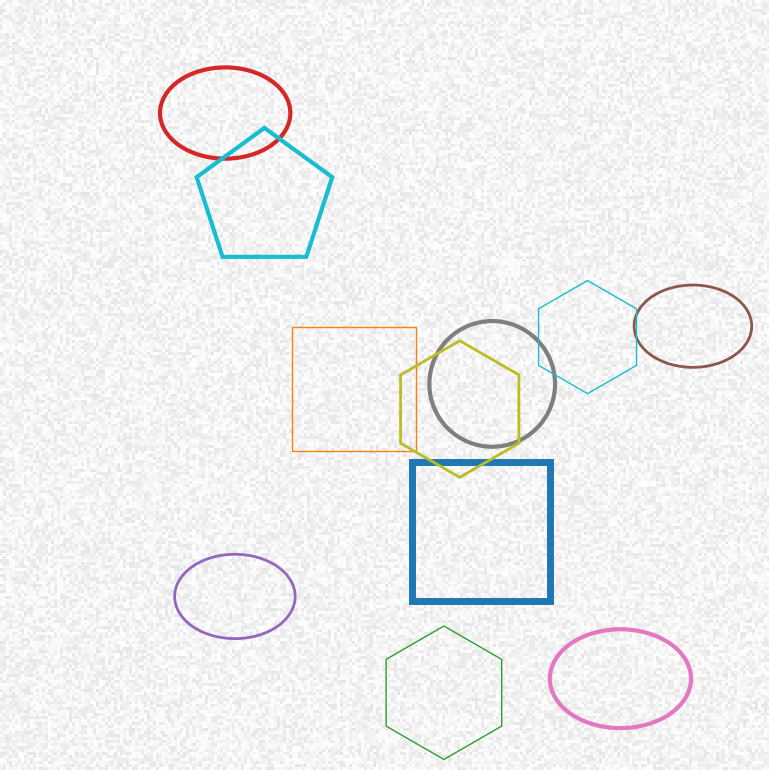[{"shape": "square", "thickness": 2.5, "radius": 0.45, "center": [0.625, 0.31]}, {"shape": "square", "thickness": 0.5, "radius": 0.4, "center": [0.46, 0.495]}, {"shape": "hexagon", "thickness": 0.5, "radius": 0.43, "center": [0.577, 0.1]}, {"shape": "oval", "thickness": 1.5, "radius": 0.42, "center": [0.292, 0.853]}, {"shape": "oval", "thickness": 1, "radius": 0.39, "center": [0.305, 0.225]}, {"shape": "oval", "thickness": 1, "radius": 0.38, "center": [0.9, 0.576]}, {"shape": "oval", "thickness": 1.5, "radius": 0.46, "center": [0.806, 0.119]}, {"shape": "circle", "thickness": 1.5, "radius": 0.41, "center": [0.639, 0.501]}, {"shape": "hexagon", "thickness": 1, "radius": 0.44, "center": [0.597, 0.469]}, {"shape": "pentagon", "thickness": 1.5, "radius": 0.46, "center": [0.343, 0.741]}, {"shape": "hexagon", "thickness": 0.5, "radius": 0.37, "center": [0.763, 0.562]}]